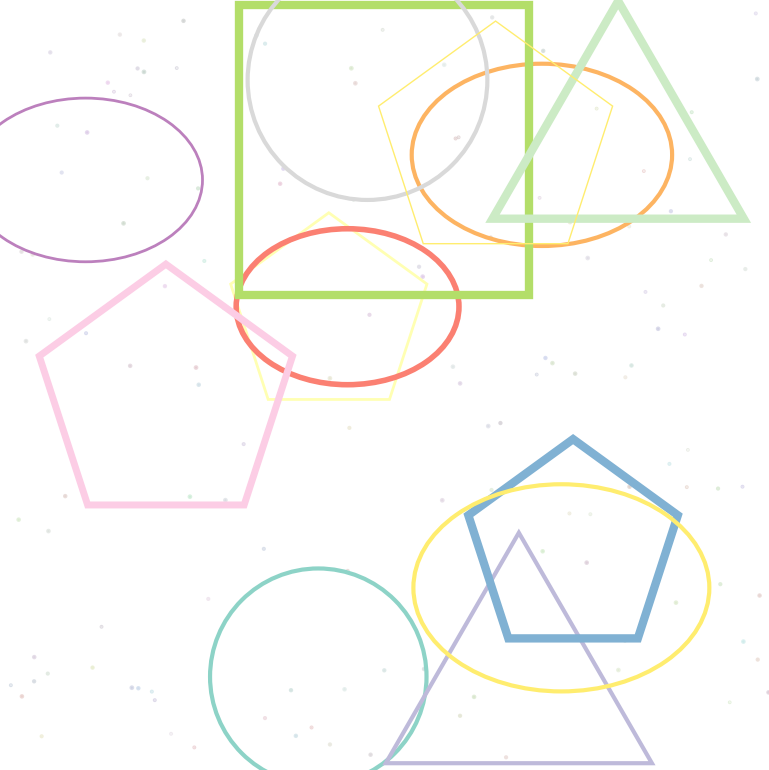[{"shape": "circle", "thickness": 1.5, "radius": 0.7, "center": [0.413, 0.121]}, {"shape": "pentagon", "thickness": 1, "radius": 0.67, "center": [0.427, 0.59]}, {"shape": "triangle", "thickness": 1.5, "radius": 1.0, "center": [0.674, 0.109]}, {"shape": "oval", "thickness": 2, "radius": 0.72, "center": [0.451, 0.602]}, {"shape": "pentagon", "thickness": 3, "radius": 0.72, "center": [0.744, 0.287]}, {"shape": "oval", "thickness": 1.5, "radius": 0.85, "center": [0.704, 0.799]}, {"shape": "square", "thickness": 3, "radius": 0.94, "center": [0.498, 0.805]}, {"shape": "pentagon", "thickness": 2.5, "radius": 0.86, "center": [0.215, 0.484]}, {"shape": "circle", "thickness": 1.5, "radius": 0.78, "center": [0.477, 0.896]}, {"shape": "oval", "thickness": 1, "radius": 0.76, "center": [0.111, 0.766]}, {"shape": "triangle", "thickness": 3, "radius": 0.94, "center": [0.803, 0.81]}, {"shape": "oval", "thickness": 1.5, "radius": 0.96, "center": [0.729, 0.237]}, {"shape": "pentagon", "thickness": 0.5, "radius": 0.8, "center": [0.644, 0.813]}]